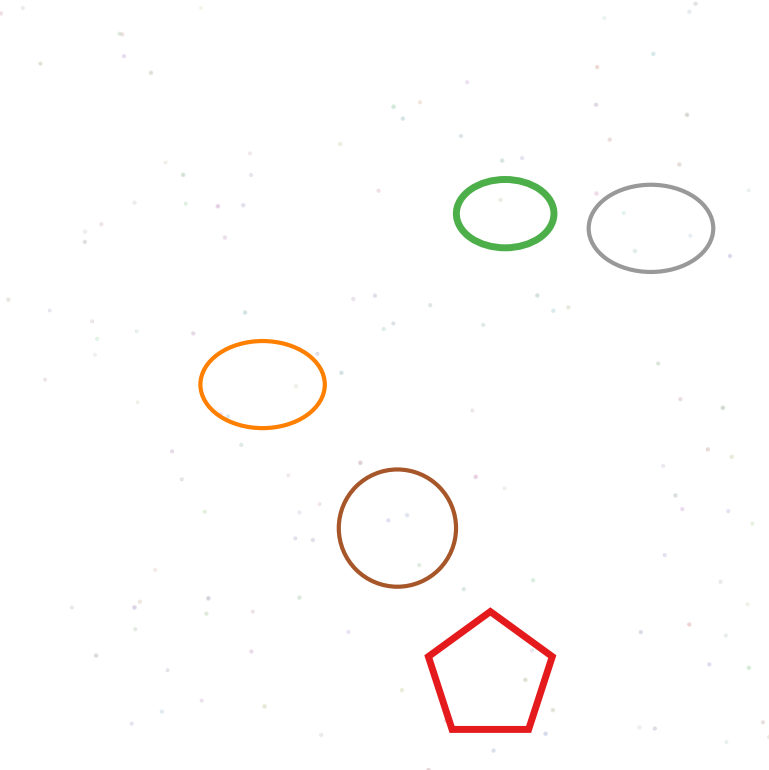[{"shape": "pentagon", "thickness": 2.5, "radius": 0.42, "center": [0.637, 0.121]}, {"shape": "oval", "thickness": 2.5, "radius": 0.32, "center": [0.656, 0.723]}, {"shape": "oval", "thickness": 1.5, "radius": 0.4, "center": [0.341, 0.501]}, {"shape": "circle", "thickness": 1.5, "radius": 0.38, "center": [0.516, 0.314]}, {"shape": "oval", "thickness": 1.5, "radius": 0.4, "center": [0.845, 0.703]}]